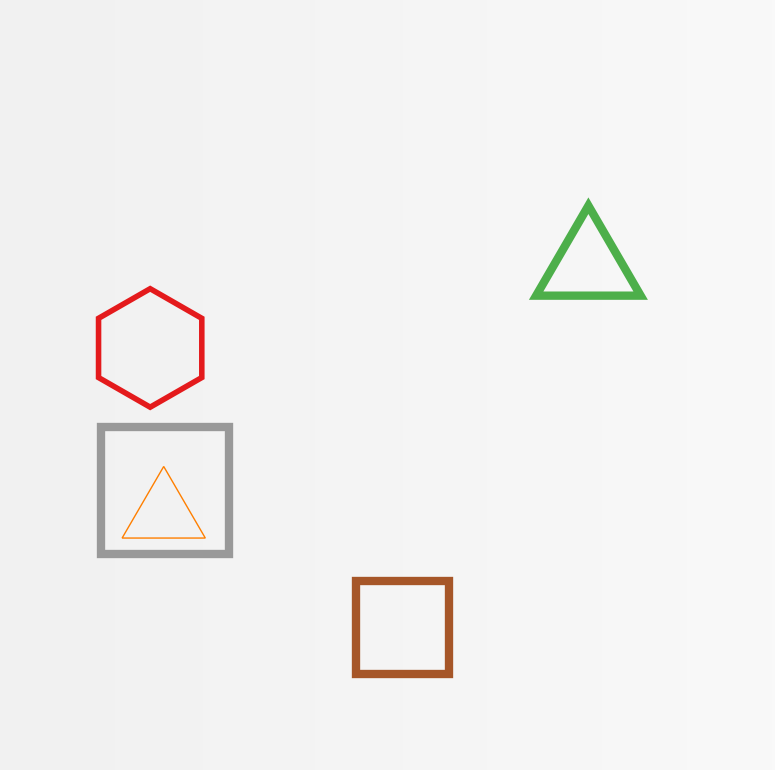[{"shape": "hexagon", "thickness": 2, "radius": 0.38, "center": [0.194, 0.548]}, {"shape": "triangle", "thickness": 3, "radius": 0.39, "center": [0.759, 0.655]}, {"shape": "triangle", "thickness": 0.5, "radius": 0.31, "center": [0.211, 0.332]}, {"shape": "square", "thickness": 3, "radius": 0.3, "center": [0.519, 0.185]}, {"shape": "square", "thickness": 3, "radius": 0.41, "center": [0.213, 0.363]}]